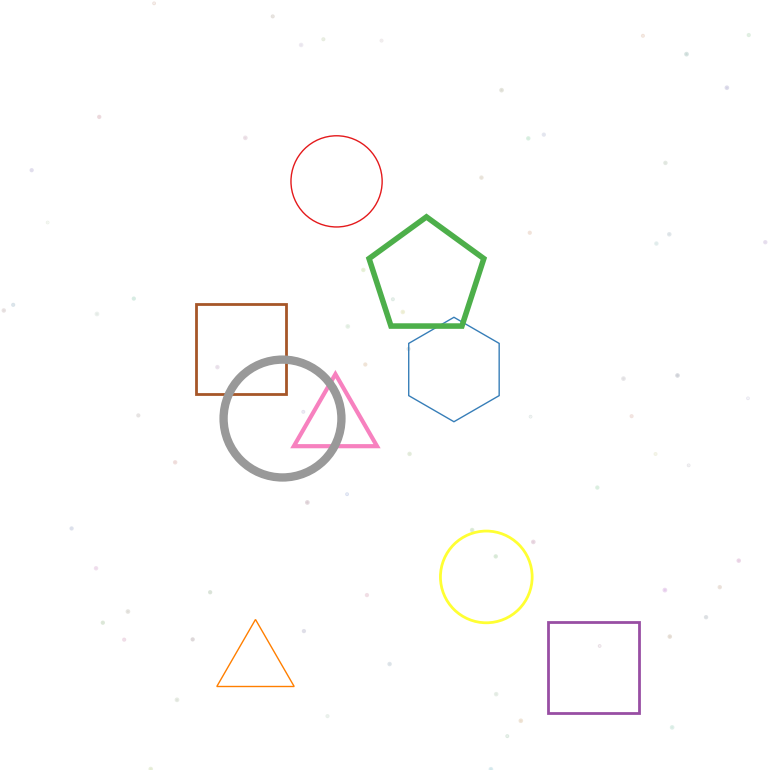[{"shape": "circle", "thickness": 0.5, "radius": 0.3, "center": [0.437, 0.764]}, {"shape": "hexagon", "thickness": 0.5, "radius": 0.34, "center": [0.59, 0.52]}, {"shape": "pentagon", "thickness": 2, "radius": 0.39, "center": [0.554, 0.64]}, {"shape": "square", "thickness": 1, "radius": 0.29, "center": [0.771, 0.133]}, {"shape": "triangle", "thickness": 0.5, "radius": 0.29, "center": [0.332, 0.137]}, {"shape": "circle", "thickness": 1, "radius": 0.3, "center": [0.632, 0.251]}, {"shape": "square", "thickness": 1, "radius": 0.29, "center": [0.313, 0.546]}, {"shape": "triangle", "thickness": 1.5, "radius": 0.31, "center": [0.436, 0.452]}, {"shape": "circle", "thickness": 3, "radius": 0.38, "center": [0.367, 0.456]}]